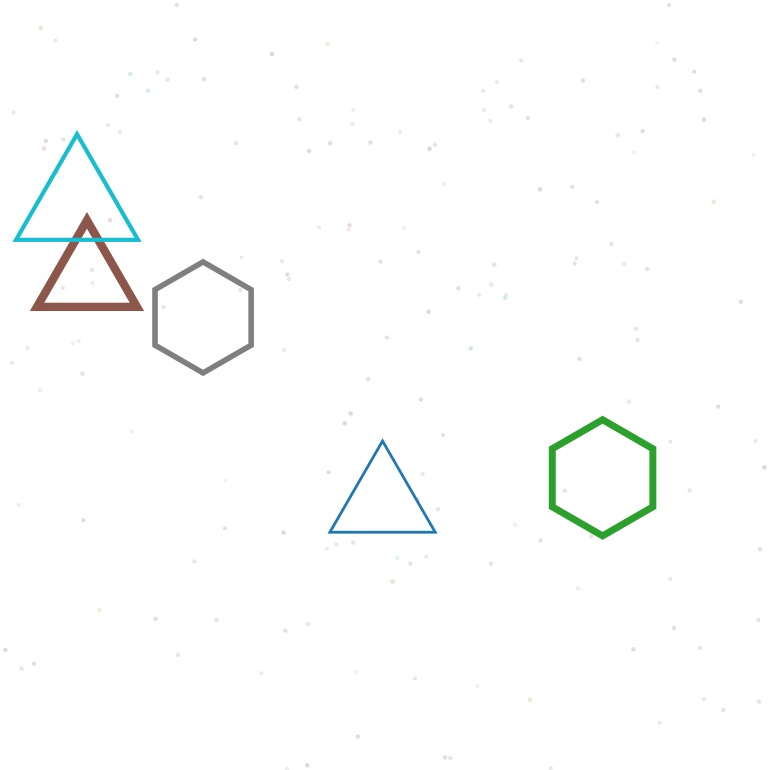[{"shape": "triangle", "thickness": 1, "radius": 0.39, "center": [0.497, 0.348]}, {"shape": "hexagon", "thickness": 2.5, "radius": 0.38, "center": [0.783, 0.379]}, {"shape": "triangle", "thickness": 3, "radius": 0.37, "center": [0.113, 0.639]}, {"shape": "hexagon", "thickness": 2, "radius": 0.36, "center": [0.264, 0.588]}, {"shape": "triangle", "thickness": 1.5, "radius": 0.46, "center": [0.1, 0.734]}]